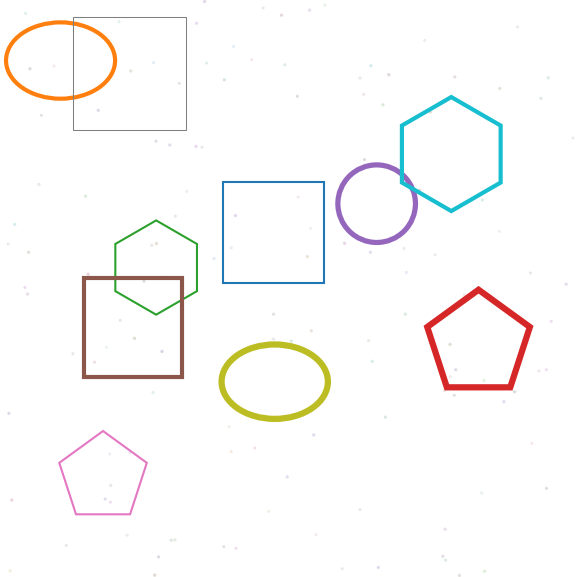[{"shape": "square", "thickness": 1, "radius": 0.44, "center": [0.474, 0.596]}, {"shape": "oval", "thickness": 2, "radius": 0.47, "center": [0.105, 0.894]}, {"shape": "hexagon", "thickness": 1, "radius": 0.41, "center": [0.27, 0.536]}, {"shape": "pentagon", "thickness": 3, "radius": 0.47, "center": [0.829, 0.404]}, {"shape": "circle", "thickness": 2.5, "radius": 0.34, "center": [0.652, 0.646]}, {"shape": "square", "thickness": 2, "radius": 0.43, "center": [0.23, 0.432]}, {"shape": "pentagon", "thickness": 1, "radius": 0.4, "center": [0.178, 0.173]}, {"shape": "square", "thickness": 0.5, "radius": 0.49, "center": [0.225, 0.872]}, {"shape": "oval", "thickness": 3, "radius": 0.46, "center": [0.476, 0.338]}, {"shape": "hexagon", "thickness": 2, "radius": 0.49, "center": [0.781, 0.732]}]